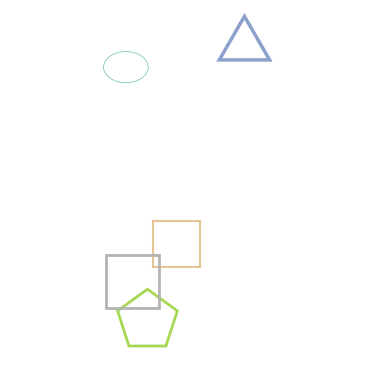[{"shape": "oval", "thickness": 0.5, "radius": 0.29, "center": [0.327, 0.826]}, {"shape": "triangle", "thickness": 2.5, "radius": 0.38, "center": [0.635, 0.882]}, {"shape": "pentagon", "thickness": 2, "radius": 0.41, "center": [0.383, 0.167]}, {"shape": "square", "thickness": 1.5, "radius": 0.3, "center": [0.458, 0.366]}, {"shape": "square", "thickness": 2, "radius": 0.34, "center": [0.344, 0.268]}]